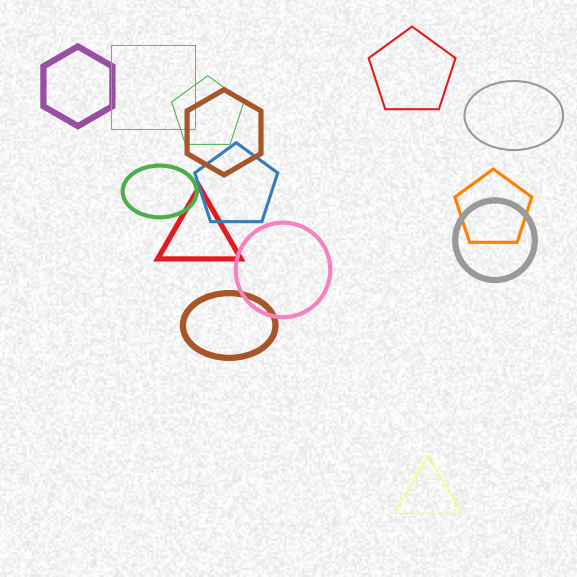[{"shape": "pentagon", "thickness": 1, "radius": 0.4, "center": [0.714, 0.874]}, {"shape": "triangle", "thickness": 2.5, "radius": 0.42, "center": [0.345, 0.593]}, {"shape": "pentagon", "thickness": 1.5, "radius": 0.38, "center": [0.409, 0.676]}, {"shape": "oval", "thickness": 2, "radius": 0.32, "center": [0.276, 0.668]}, {"shape": "pentagon", "thickness": 0.5, "radius": 0.33, "center": [0.36, 0.802]}, {"shape": "hexagon", "thickness": 3, "radius": 0.34, "center": [0.135, 0.85]}, {"shape": "pentagon", "thickness": 1.5, "radius": 0.35, "center": [0.854, 0.636]}, {"shape": "square", "thickness": 0.5, "radius": 0.36, "center": [0.265, 0.848]}, {"shape": "triangle", "thickness": 0.5, "radius": 0.33, "center": [0.741, 0.144]}, {"shape": "oval", "thickness": 3, "radius": 0.4, "center": [0.397, 0.436]}, {"shape": "hexagon", "thickness": 2.5, "radius": 0.37, "center": [0.388, 0.77]}, {"shape": "circle", "thickness": 2, "radius": 0.41, "center": [0.49, 0.532]}, {"shape": "oval", "thickness": 1, "radius": 0.43, "center": [0.89, 0.799]}, {"shape": "circle", "thickness": 3, "radius": 0.34, "center": [0.857, 0.583]}]